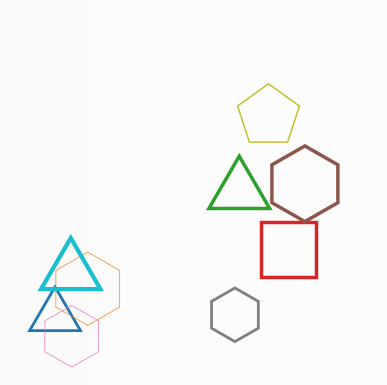[{"shape": "triangle", "thickness": 2, "radius": 0.38, "center": [0.142, 0.179]}, {"shape": "hexagon", "thickness": 0.5, "radius": 0.48, "center": [0.227, 0.25]}, {"shape": "triangle", "thickness": 2.5, "radius": 0.45, "center": [0.617, 0.504]}, {"shape": "square", "thickness": 2.5, "radius": 0.35, "center": [0.745, 0.351]}, {"shape": "hexagon", "thickness": 2.5, "radius": 0.49, "center": [0.787, 0.523]}, {"shape": "hexagon", "thickness": 0.5, "radius": 0.4, "center": [0.185, 0.127]}, {"shape": "hexagon", "thickness": 2, "radius": 0.35, "center": [0.606, 0.182]}, {"shape": "pentagon", "thickness": 1, "radius": 0.42, "center": [0.693, 0.699]}, {"shape": "triangle", "thickness": 3, "radius": 0.44, "center": [0.183, 0.293]}]